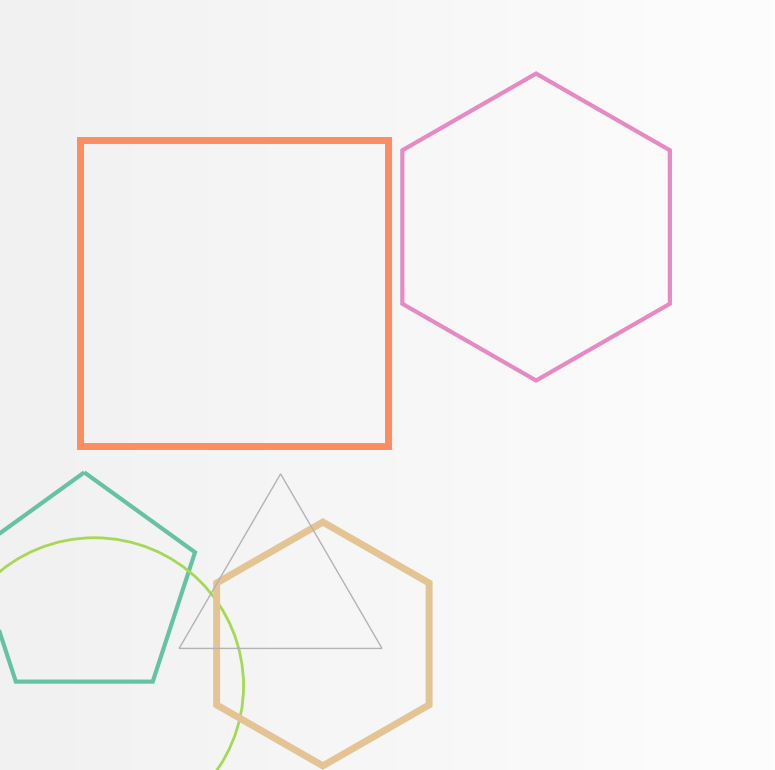[{"shape": "pentagon", "thickness": 1.5, "radius": 0.75, "center": [0.109, 0.236]}, {"shape": "square", "thickness": 2.5, "radius": 0.99, "center": [0.302, 0.62]}, {"shape": "hexagon", "thickness": 1.5, "radius": 1.0, "center": [0.692, 0.705]}, {"shape": "circle", "thickness": 1, "radius": 0.96, "center": [0.122, 0.109]}, {"shape": "hexagon", "thickness": 2.5, "radius": 0.79, "center": [0.417, 0.164]}, {"shape": "triangle", "thickness": 0.5, "radius": 0.76, "center": [0.362, 0.233]}]